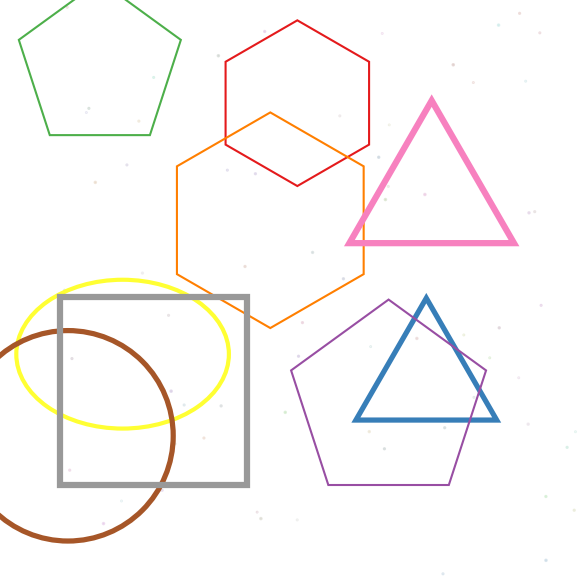[{"shape": "hexagon", "thickness": 1, "radius": 0.72, "center": [0.515, 0.82]}, {"shape": "triangle", "thickness": 2.5, "radius": 0.7, "center": [0.738, 0.342]}, {"shape": "pentagon", "thickness": 1, "radius": 0.74, "center": [0.173, 0.884]}, {"shape": "pentagon", "thickness": 1, "radius": 0.89, "center": [0.673, 0.303]}, {"shape": "hexagon", "thickness": 1, "radius": 0.93, "center": [0.468, 0.618]}, {"shape": "oval", "thickness": 2, "radius": 0.92, "center": [0.212, 0.386]}, {"shape": "circle", "thickness": 2.5, "radius": 0.91, "center": [0.118, 0.244]}, {"shape": "triangle", "thickness": 3, "radius": 0.82, "center": [0.748, 0.66]}, {"shape": "square", "thickness": 3, "radius": 0.81, "center": [0.266, 0.323]}]